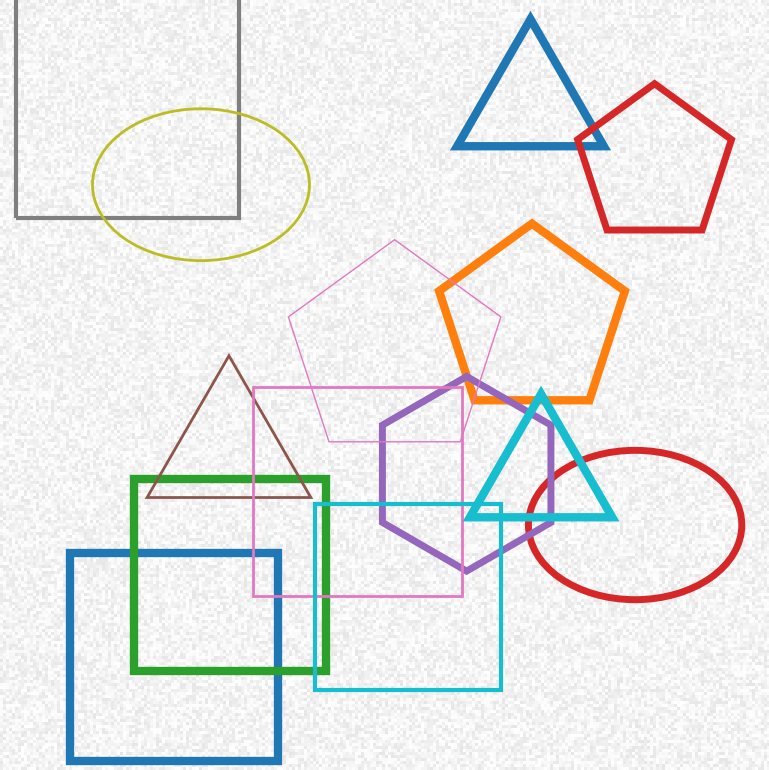[{"shape": "triangle", "thickness": 3, "radius": 0.55, "center": [0.689, 0.865]}, {"shape": "square", "thickness": 3, "radius": 0.68, "center": [0.226, 0.146]}, {"shape": "pentagon", "thickness": 3, "radius": 0.63, "center": [0.691, 0.583]}, {"shape": "square", "thickness": 3, "radius": 0.62, "center": [0.298, 0.253]}, {"shape": "pentagon", "thickness": 2.5, "radius": 0.53, "center": [0.85, 0.786]}, {"shape": "oval", "thickness": 2.5, "radius": 0.69, "center": [0.825, 0.318]}, {"shape": "hexagon", "thickness": 2.5, "radius": 0.63, "center": [0.606, 0.385]}, {"shape": "triangle", "thickness": 1, "radius": 0.61, "center": [0.297, 0.415]}, {"shape": "pentagon", "thickness": 0.5, "radius": 0.73, "center": [0.513, 0.544]}, {"shape": "square", "thickness": 1, "radius": 0.68, "center": [0.464, 0.361]}, {"shape": "square", "thickness": 1.5, "radius": 0.73, "center": [0.165, 0.862]}, {"shape": "oval", "thickness": 1, "radius": 0.7, "center": [0.261, 0.76]}, {"shape": "square", "thickness": 1.5, "radius": 0.6, "center": [0.53, 0.225]}, {"shape": "triangle", "thickness": 3, "radius": 0.53, "center": [0.703, 0.382]}]